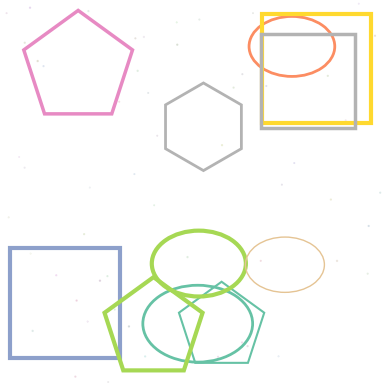[{"shape": "oval", "thickness": 2, "radius": 0.71, "center": [0.514, 0.159]}, {"shape": "pentagon", "thickness": 1.5, "radius": 0.58, "center": [0.576, 0.152]}, {"shape": "oval", "thickness": 2, "radius": 0.56, "center": [0.758, 0.879]}, {"shape": "square", "thickness": 3, "radius": 0.72, "center": [0.169, 0.212]}, {"shape": "pentagon", "thickness": 2.5, "radius": 0.74, "center": [0.203, 0.824]}, {"shape": "pentagon", "thickness": 3, "radius": 0.67, "center": [0.399, 0.146]}, {"shape": "oval", "thickness": 3, "radius": 0.61, "center": [0.516, 0.315]}, {"shape": "square", "thickness": 3, "radius": 0.71, "center": [0.822, 0.821]}, {"shape": "oval", "thickness": 1, "radius": 0.51, "center": [0.74, 0.312]}, {"shape": "hexagon", "thickness": 2, "radius": 0.57, "center": [0.528, 0.671]}, {"shape": "square", "thickness": 2.5, "radius": 0.61, "center": [0.8, 0.79]}]